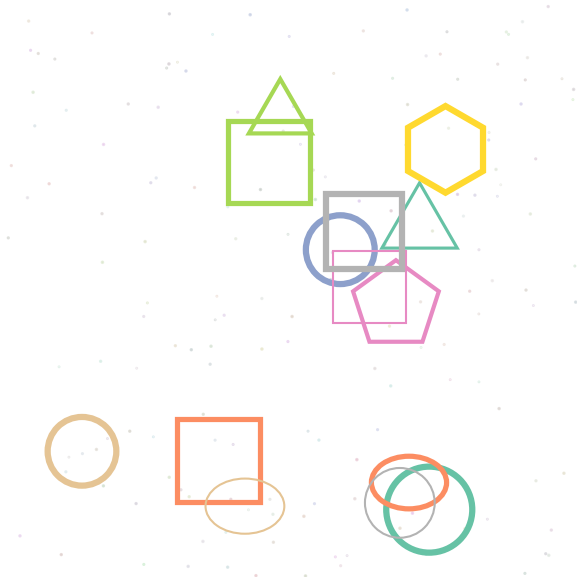[{"shape": "triangle", "thickness": 1.5, "radius": 0.38, "center": [0.727, 0.607]}, {"shape": "circle", "thickness": 3, "radius": 0.37, "center": [0.743, 0.117]}, {"shape": "square", "thickness": 2.5, "radius": 0.36, "center": [0.379, 0.202]}, {"shape": "oval", "thickness": 2.5, "radius": 0.33, "center": [0.708, 0.164]}, {"shape": "circle", "thickness": 3, "radius": 0.3, "center": [0.589, 0.567]}, {"shape": "square", "thickness": 1, "radius": 0.31, "center": [0.64, 0.502]}, {"shape": "pentagon", "thickness": 2, "radius": 0.39, "center": [0.686, 0.471]}, {"shape": "triangle", "thickness": 2, "radius": 0.31, "center": [0.485, 0.799]}, {"shape": "square", "thickness": 2.5, "radius": 0.36, "center": [0.465, 0.718]}, {"shape": "hexagon", "thickness": 3, "radius": 0.38, "center": [0.771, 0.74]}, {"shape": "circle", "thickness": 3, "radius": 0.3, "center": [0.142, 0.218]}, {"shape": "oval", "thickness": 1, "radius": 0.34, "center": [0.424, 0.123]}, {"shape": "square", "thickness": 3, "radius": 0.33, "center": [0.63, 0.598]}, {"shape": "circle", "thickness": 1, "radius": 0.3, "center": [0.692, 0.128]}]